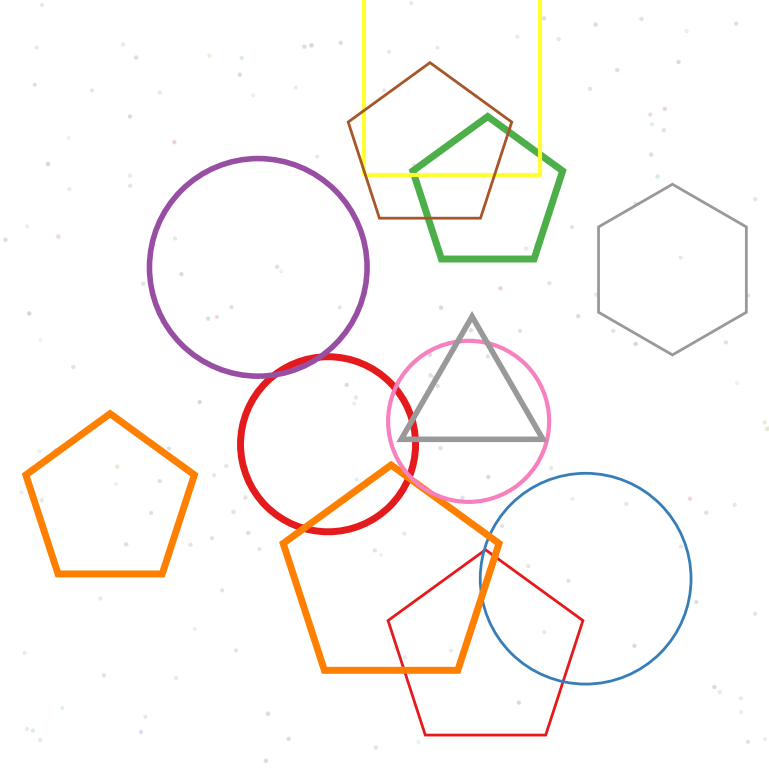[{"shape": "pentagon", "thickness": 1, "radius": 0.67, "center": [0.631, 0.153]}, {"shape": "circle", "thickness": 2.5, "radius": 0.57, "center": [0.426, 0.423]}, {"shape": "circle", "thickness": 1, "radius": 0.68, "center": [0.761, 0.248]}, {"shape": "pentagon", "thickness": 2.5, "radius": 0.51, "center": [0.633, 0.746]}, {"shape": "circle", "thickness": 2, "radius": 0.71, "center": [0.335, 0.653]}, {"shape": "pentagon", "thickness": 2.5, "radius": 0.58, "center": [0.143, 0.348]}, {"shape": "pentagon", "thickness": 2.5, "radius": 0.74, "center": [0.508, 0.249]}, {"shape": "square", "thickness": 1.5, "radius": 0.57, "center": [0.587, 0.887]}, {"shape": "pentagon", "thickness": 1, "radius": 0.56, "center": [0.558, 0.807]}, {"shape": "circle", "thickness": 1.5, "radius": 0.52, "center": [0.609, 0.453]}, {"shape": "hexagon", "thickness": 1, "radius": 0.55, "center": [0.873, 0.65]}, {"shape": "triangle", "thickness": 2, "radius": 0.53, "center": [0.613, 0.483]}]